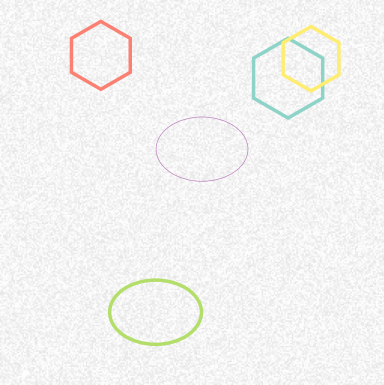[{"shape": "hexagon", "thickness": 2.5, "radius": 0.52, "center": [0.748, 0.797]}, {"shape": "hexagon", "thickness": 2.5, "radius": 0.44, "center": [0.262, 0.856]}, {"shape": "oval", "thickness": 2.5, "radius": 0.6, "center": [0.404, 0.189]}, {"shape": "oval", "thickness": 0.5, "radius": 0.6, "center": [0.525, 0.613]}, {"shape": "hexagon", "thickness": 2.5, "radius": 0.42, "center": [0.808, 0.847]}]